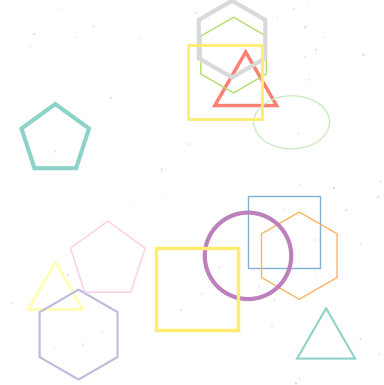[{"shape": "triangle", "thickness": 1.5, "radius": 0.44, "center": [0.847, 0.112]}, {"shape": "pentagon", "thickness": 3, "radius": 0.46, "center": [0.144, 0.638]}, {"shape": "triangle", "thickness": 2, "radius": 0.41, "center": [0.144, 0.237]}, {"shape": "hexagon", "thickness": 1.5, "radius": 0.58, "center": [0.204, 0.131]}, {"shape": "triangle", "thickness": 2.5, "radius": 0.46, "center": [0.638, 0.772]}, {"shape": "square", "thickness": 1, "radius": 0.47, "center": [0.738, 0.398]}, {"shape": "hexagon", "thickness": 1, "radius": 0.57, "center": [0.777, 0.336]}, {"shape": "hexagon", "thickness": 1, "radius": 0.49, "center": [0.607, 0.857]}, {"shape": "pentagon", "thickness": 1, "radius": 0.51, "center": [0.28, 0.324]}, {"shape": "hexagon", "thickness": 3, "radius": 0.5, "center": [0.603, 0.898]}, {"shape": "circle", "thickness": 3, "radius": 0.56, "center": [0.644, 0.335]}, {"shape": "oval", "thickness": 1, "radius": 0.49, "center": [0.758, 0.682]}, {"shape": "square", "thickness": 2.5, "radius": 0.54, "center": [0.511, 0.249]}, {"shape": "square", "thickness": 2, "radius": 0.48, "center": [0.585, 0.787]}]